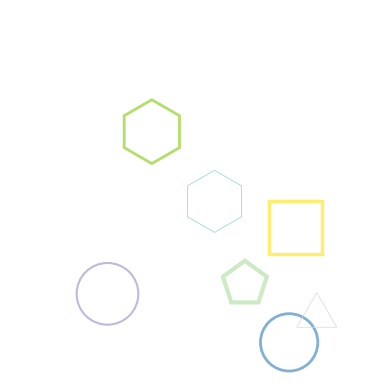[{"shape": "hexagon", "thickness": 0.5, "radius": 0.4, "center": [0.557, 0.477]}, {"shape": "circle", "thickness": 1.5, "radius": 0.4, "center": [0.279, 0.237]}, {"shape": "circle", "thickness": 2, "radius": 0.37, "center": [0.751, 0.111]}, {"shape": "hexagon", "thickness": 2, "radius": 0.41, "center": [0.394, 0.658]}, {"shape": "triangle", "thickness": 0.5, "radius": 0.3, "center": [0.823, 0.18]}, {"shape": "pentagon", "thickness": 3, "radius": 0.3, "center": [0.636, 0.263]}, {"shape": "square", "thickness": 2.5, "radius": 0.34, "center": [0.767, 0.408]}]